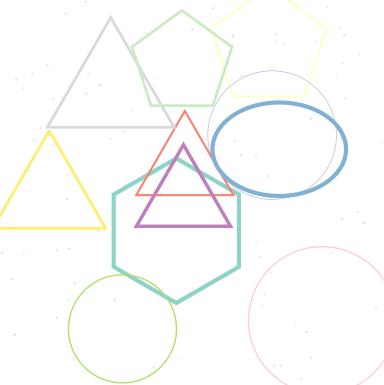[{"shape": "hexagon", "thickness": 3, "radius": 0.94, "center": [0.458, 0.401]}, {"shape": "pentagon", "thickness": 1, "radius": 0.79, "center": [0.698, 0.878]}, {"shape": "circle", "thickness": 0.5, "radius": 0.84, "center": [0.707, 0.649]}, {"shape": "triangle", "thickness": 1.5, "radius": 0.73, "center": [0.48, 0.566]}, {"shape": "oval", "thickness": 3, "radius": 0.87, "center": [0.725, 0.612]}, {"shape": "circle", "thickness": 1, "radius": 0.7, "center": [0.318, 0.146]}, {"shape": "circle", "thickness": 1, "radius": 0.96, "center": [0.837, 0.168]}, {"shape": "triangle", "thickness": 2, "radius": 0.95, "center": [0.288, 0.764]}, {"shape": "triangle", "thickness": 2.5, "radius": 0.71, "center": [0.476, 0.483]}, {"shape": "pentagon", "thickness": 2, "radius": 0.68, "center": [0.473, 0.836]}, {"shape": "triangle", "thickness": 2, "radius": 0.85, "center": [0.128, 0.492]}]